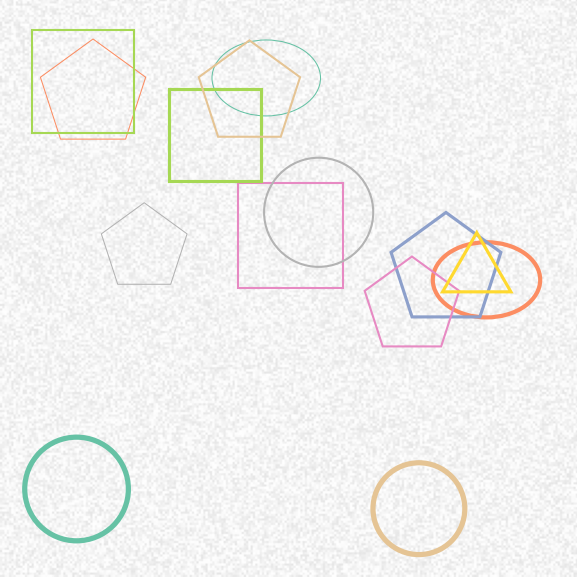[{"shape": "circle", "thickness": 2.5, "radius": 0.45, "center": [0.133, 0.152]}, {"shape": "oval", "thickness": 0.5, "radius": 0.47, "center": [0.461, 0.864]}, {"shape": "oval", "thickness": 2, "radius": 0.46, "center": [0.842, 0.515]}, {"shape": "pentagon", "thickness": 0.5, "radius": 0.48, "center": [0.161, 0.836]}, {"shape": "pentagon", "thickness": 1.5, "radius": 0.5, "center": [0.772, 0.531]}, {"shape": "square", "thickness": 1, "radius": 0.45, "center": [0.503, 0.591]}, {"shape": "pentagon", "thickness": 1, "radius": 0.43, "center": [0.713, 0.469]}, {"shape": "square", "thickness": 1.5, "radius": 0.4, "center": [0.372, 0.765]}, {"shape": "square", "thickness": 1, "radius": 0.44, "center": [0.144, 0.857]}, {"shape": "triangle", "thickness": 1.5, "radius": 0.34, "center": [0.826, 0.528]}, {"shape": "pentagon", "thickness": 1, "radius": 0.46, "center": [0.432, 0.837]}, {"shape": "circle", "thickness": 2.5, "radius": 0.4, "center": [0.725, 0.118]}, {"shape": "circle", "thickness": 1, "radius": 0.47, "center": [0.552, 0.632]}, {"shape": "pentagon", "thickness": 0.5, "radius": 0.39, "center": [0.25, 0.57]}]